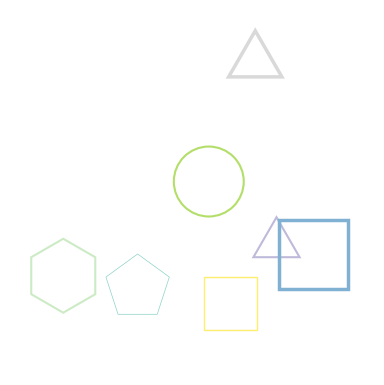[{"shape": "pentagon", "thickness": 0.5, "radius": 0.43, "center": [0.357, 0.254]}, {"shape": "triangle", "thickness": 1.5, "radius": 0.35, "center": [0.718, 0.367]}, {"shape": "square", "thickness": 2.5, "radius": 0.44, "center": [0.814, 0.339]}, {"shape": "circle", "thickness": 1.5, "radius": 0.45, "center": [0.542, 0.529]}, {"shape": "triangle", "thickness": 2.5, "radius": 0.4, "center": [0.663, 0.84]}, {"shape": "hexagon", "thickness": 1.5, "radius": 0.48, "center": [0.164, 0.284]}, {"shape": "square", "thickness": 1, "radius": 0.34, "center": [0.598, 0.211]}]